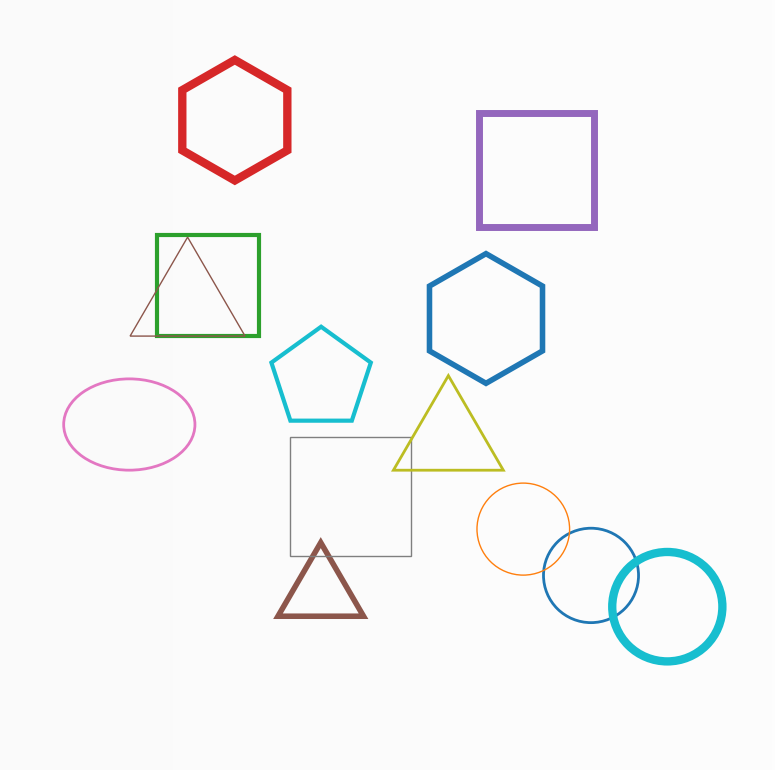[{"shape": "circle", "thickness": 1, "radius": 0.31, "center": [0.763, 0.253]}, {"shape": "hexagon", "thickness": 2, "radius": 0.42, "center": [0.627, 0.586]}, {"shape": "circle", "thickness": 0.5, "radius": 0.3, "center": [0.675, 0.313]}, {"shape": "square", "thickness": 1.5, "radius": 0.33, "center": [0.269, 0.629]}, {"shape": "hexagon", "thickness": 3, "radius": 0.39, "center": [0.303, 0.844]}, {"shape": "square", "thickness": 2.5, "radius": 0.37, "center": [0.692, 0.779]}, {"shape": "triangle", "thickness": 2, "radius": 0.32, "center": [0.414, 0.232]}, {"shape": "triangle", "thickness": 0.5, "radius": 0.43, "center": [0.242, 0.606]}, {"shape": "oval", "thickness": 1, "radius": 0.42, "center": [0.167, 0.449]}, {"shape": "square", "thickness": 0.5, "radius": 0.39, "center": [0.452, 0.355]}, {"shape": "triangle", "thickness": 1, "radius": 0.41, "center": [0.579, 0.43]}, {"shape": "pentagon", "thickness": 1.5, "radius": 0.34, "center": [0.414, 0.508]}, {"shape": "circle", "thickness": 3, "radius": 0.36, "center": [0.861, 0.212]}]